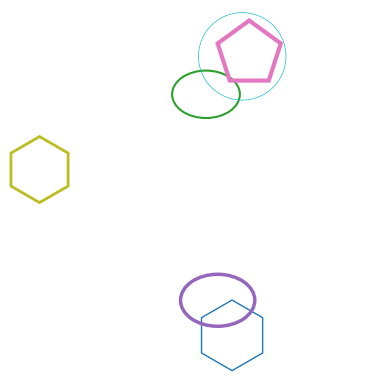[{"shape": "hexagon", "thickness": 1, "radius": 0.46, "center": [0.603, 0.129]}, {"shape": "oval", "thickness": 1.5, "radius": 0.44, "center": [0.535, 0.755]}, {"shape": "oval", "thickness": 2.5, "radius": 0.48, "center": [0.565, 0.22]}, {"shape": "pentagon", "thickness": 3, "radius": 0.43, "center": [0.647, 0.86]}, {"shape": "hexagon", "thickness": 2, "radius": 0.43, "center": [0.103, 0.56]}, {"shape": "circle", "thickness": 0.5, "radius": 0.57, "center": [0.629, 0.854]}]